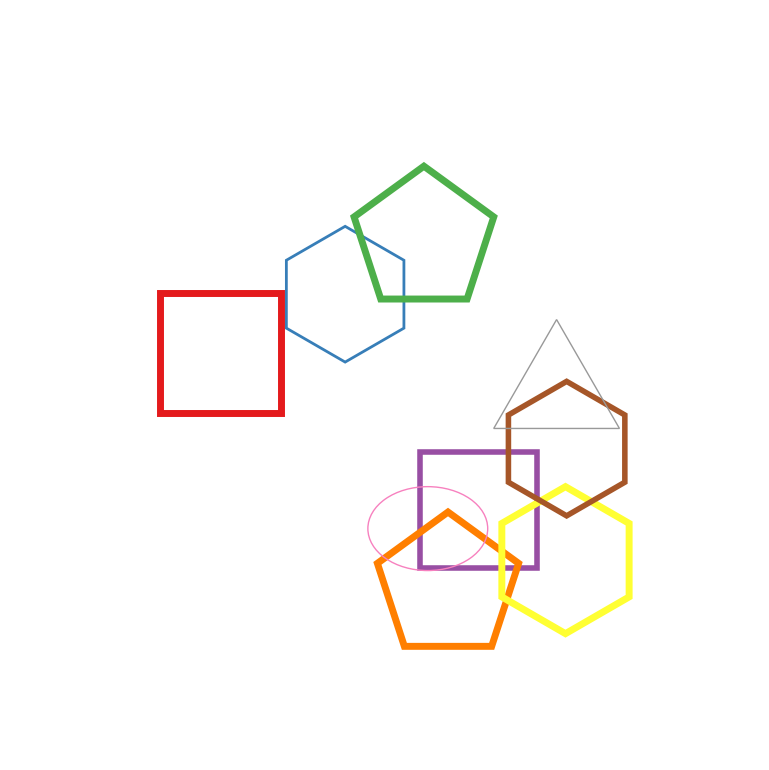[{"shape": "square", "thickness": 2.5, "radius": 0.39, "center": [0.286, 0.542]}, {"shape": "hexagon", "thickness": 1, "radius": 0.44, "center": [0.448, 0.618]}, {"shape": "pentagon", "thickness": 2.5, "radius": 0.48, "center": [0.551, 0.689]}, {"shape": "square", "thickness": 2, "radius": 0.38, "center": [0.621, 0.337]}, {"shape": "pentagon", "thickness": 2.5, "radius": 0.48, "center": [0.582, 0.239]}, {"shape": "hexagon", "thickness": 2.5, "radius": 0.48, "center": [0.734, 0.273]}, {"shape": "hexagon", "thickness": 2, "radius": 0.44, "center": [0.736, 0.417]}, {"shape": "oval", "thickness": 0.5, "radius": 0.39, "center": [0.556, 0.314]}, {"shape": "triangle", "thickness": 0.5, "radius": 0.47, "center": [0.723, 0.491]}]